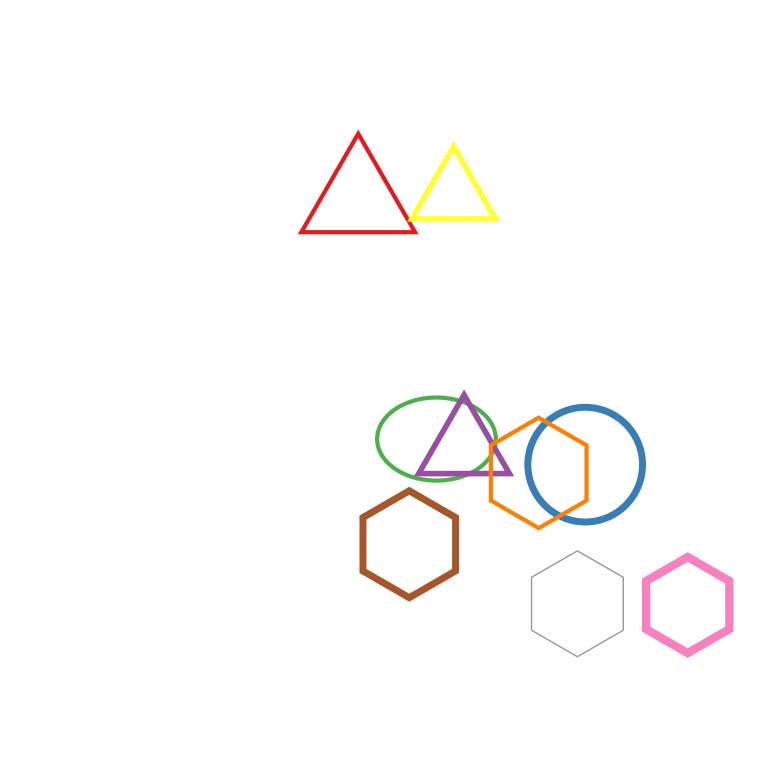[{"shape": "triangle", "thickness": 1.5, "radius": 0.43, "center": [0.465, 0.741]}, {"shape": "circle", "thickness": 2.5, "radius": 0.37, "center": [0.76, 0.397]}, {"shape": "oval", "thickness": 1.5, "radius": 0.39, "center": [0.567, 0.43]}, {"shape": "triangle", "thickness": 2, "radius": 0.34, "center": [0.603, 0.419]}, {"shape": "hexagon", "thickness": 1.5, "radius": 0.36, "center": [0.7, 0.386]}, {"shape": "triangle", "thickness": 2, "radius": 0.31, "center": [0.589, 0.747]}, {"shape": "hexagon", "thickness": 2.5, "radius": 0.35, "center": [0.532, 0.293]}, {"shape": "hexagon", "thickness": 3, "radius": 0.31, "center": [0.893, 0.214]}, {"shape": "hexagon", "thickness": 0.5, "radius": 0.34, "center": [0.75, 0.216]}]